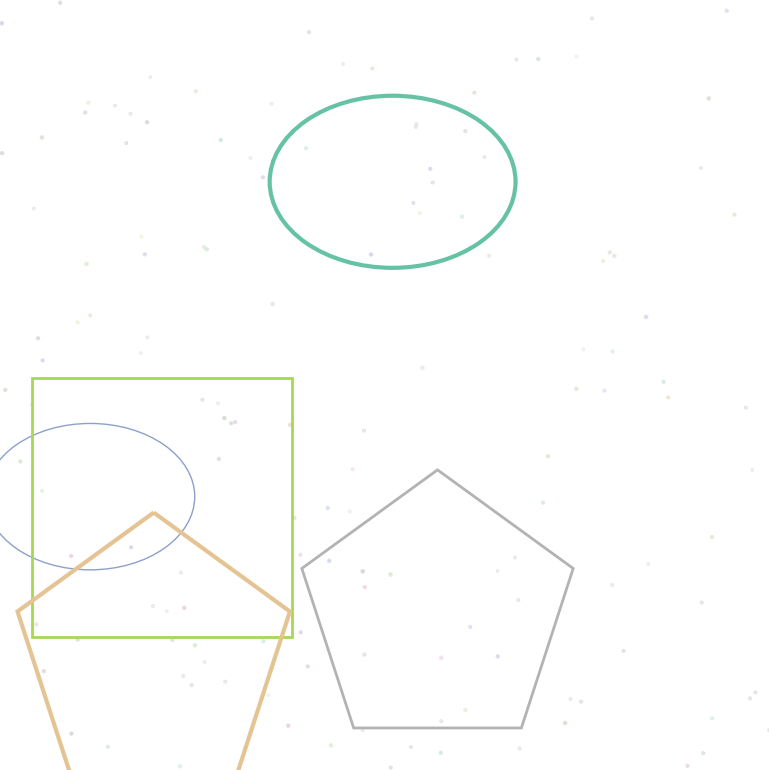[{"shape": "oval", "thickness": 1.5, "radius": 0.8, "center": [0.51, 0.764]}, {"shape": "oval", "thickness": 0.5, "radius": 0.68, "center": [0.117, 0.355]}, {"shape": "square", "thickness": 1, "radius": 0.84, "center": [0.211, 0.341]}, {"shape": "pentagon", "thickness": 1.5, "radius": 0.93, "center": [0.2, 0.148]}, {"shape": "pentagon", "thickness": 1, "radius": 0.93, "center": [0.568, 0.204]}]